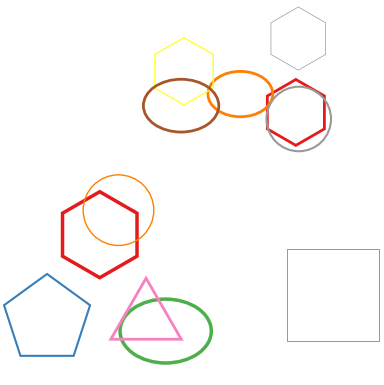[{"shape": "hexagon", "thickness": 2, "radius": 0.43, "center": [0.768, 0.708]}, {"shape": "hexagon", "thickness": 2.5, "radius": 0.56, "center": [0.259, 0.39]}, {"shape": "pentagon", "thickness": 1.5, "radius": 0.59, "center": [0.122, 0.171]}, {"shape": "oval", "thickness": 2.5, "radius": 0.59, "center": [0.43, 0.14]}, {"shape": "square", "thickness": 0.5, "radius": 0.6, "center": [0.864, 0.234]}, {"shape": "oval", "thickness": 2, "radius": 0.42, "center": [0.624, 0.756]}, {"shape": "circle", "thickness": 1, "radius": 0.46, "center": [0.308, 0.454]}, {"shape": "hexagon", "thickness": 1, "radius": 0.44, "center": [0.478, 0.815]}, {"shape": "oval", "thickness": 2, "radius": 0.49, "center": [0.47, 0.726]}, {"shape": "triangle", "thickness": 2, "radius": 0.53, "center": [0.379, 0.172]}, {"shape": "hexagon", "thickness": 0.5, "radius": 0.41, "center": [0.775, 0.9]}, {"shape": "circle", "thickness": 1.5, "radius": 0.42, "center": [0.776, 0.691]}]